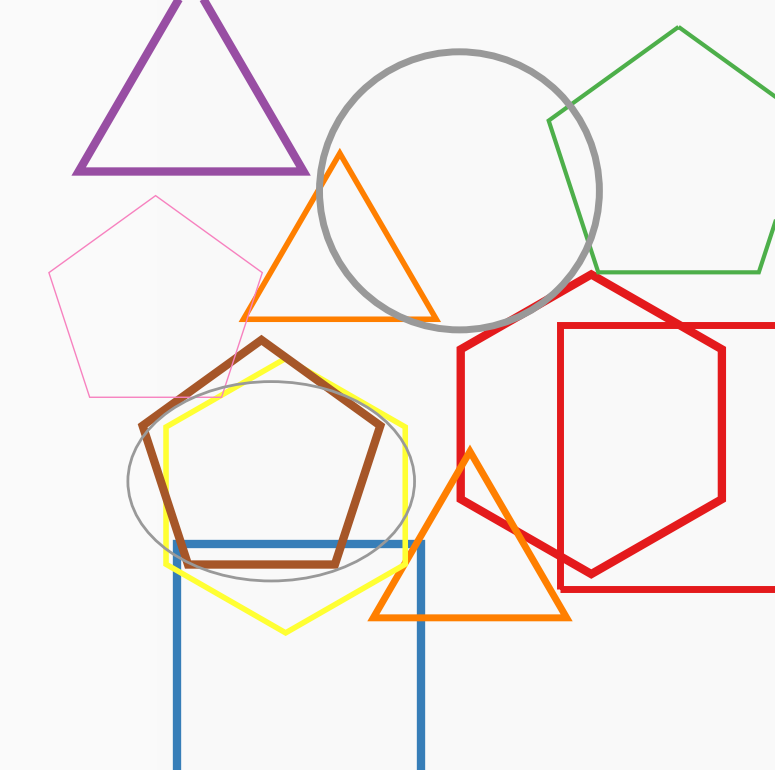[{"shape": "square", "thickness": 2.5, "radius": 0.86, "center": [0.894, 0.406]}, {"shape": "hexagon", "thickness": 3, "radius": 0.97, "center": [0.763, 0.449]}, {"shape": "square", "thickness": 3, "radius": 0.79, "center": [0.386, 0.136]}, {"shape": "pentagon", "thickness": 1.5, "radius": 0.88, "center": [0.876, 0.789]}, {"shape": "triangle", "thickness": 3, "radius": 0.84, "center": [0.247, 0.861]}, {"shape": "triangle", "thickness": 2.5, "radius": 0.72, "center": [0.606, 0.27]}, {"shape": "triangle", "thickness": 2, "radius": 0.72, "center": [0.438, 0.657]}, {"shape": "hexagon", "thickness": 2, "radius": 0.89, "center": [0.369, 0.356]}, {"shape": "pentagon", "thickness": 3, "radius": 0.81, "center": [0.337, 0.397]}, {"shape": "pentagon", "thickness": 0.5, "radius": 0.72, "center": [0.201, 0.601]}, {"shape": "oval", "thickness": 1, "radius": 0.92, "center": [0.35, 0.375]}, {"shape": "circle", "thickness": 2.5, "radius": 0.9, "center": [0.593, 0.752]}]